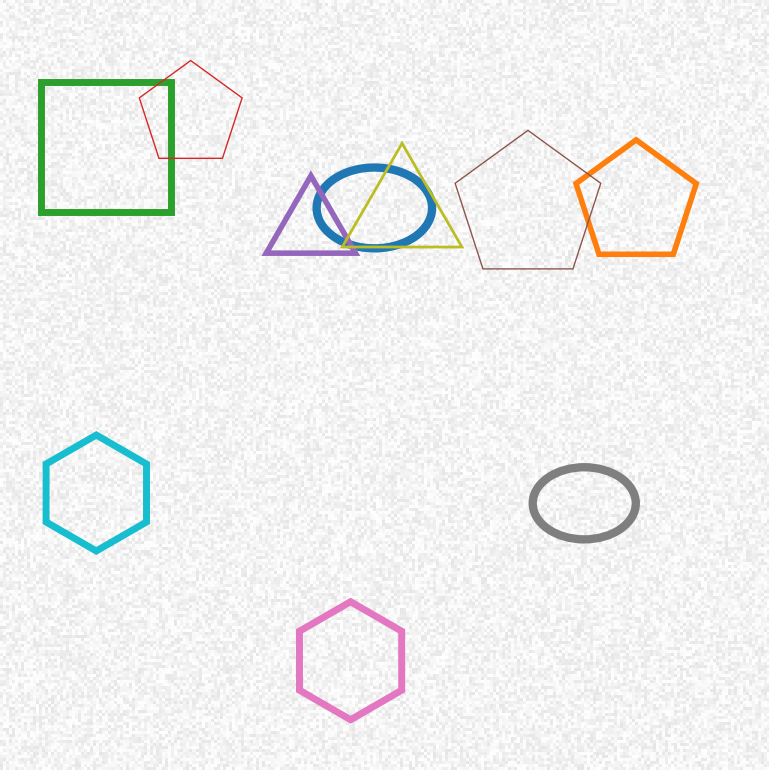[{"shape": "oval", "thickness": 3, "radius": 0.37, "center": [0.486, 0.73]}, {"shape": "pentagon", "thickness": 2, "radius": 0.41, "center": [0.826, 0.736]}, {"shape": "square", "thickness": 2.5, "radius": 0.42, "center": [0.138, 0.81]}, {"shape": "pentagon", "thickness": 0.5, "radius": 0.35, "center": [0.248, 0.851]}, {"shape": "triangle", "thickness": 2, "radius": 0.33, "center": [0.404, 0.705]}, {"shape": "pentagon", "thickness": 0.5, "radius": 0.5, "center": [0.686, 0.731]}, {"shape": "hexagon", "thickness": 2.5, "radius": 0.38, "center": [0.455, 0.142]}, {"shape": "oval", "thickness": 3, "radius": 0.33, "center": [0.759, 0.346]}, {"shape": "triangle", "thickness": 1, "radius": 0.45, "center": [0.522, 0.724]}, {"shape": "hexagon", "thickness": 2.5, "radius": 0.38, "center": [0.125, 0.36]}]